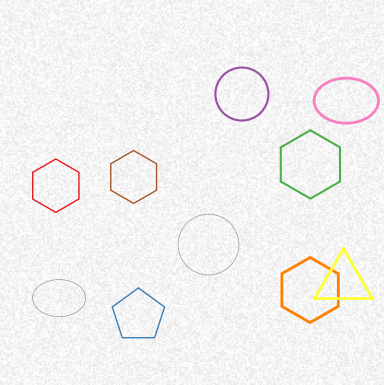[{"shape": "hexagon", "thickness": 1, "radius": 0.35, "center": [0.145, 0.518]}, {"shape": "pentagon", "thickness": 1, "radius": 0.36, "center": [0.36, 0.181]}, {"shape": "hexagon", "thickness": 1.5, "radius": 0.44, "center": [0.806, 0.573]}, {"shape": "circle", "thickness": 1.5, "radius": 0.34, "center": [0.628, 0.756]}, {"shape": "hexagon", "thickness": 2, "radius": 0.42, "center": [0.805, 0.247]}, {"shape": "triangle", "thickness": 2, "radius": 0.43, "center": [0.892, 0.268]}, {"shape": "hexagon", "thickness": 1, "radius": 0.34, "center": [0.347, 0.54]}, {"shape": "oval", "thickness": 2, "radius": 0.42, "center": [0.9, 0.739]}, {"shape": "oval", "thickness": 0.5, "radius": 0.34, "center": [0.154, 0.226]}, {"shape": "circle", "thickness": 0.5, "radius": 0.39, "center": [0.542, 0.365]}]